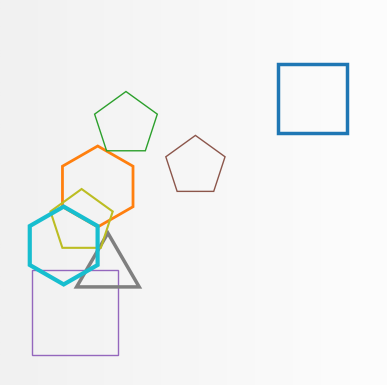[{"shape": "square", "thickness": 2.5, "radius": 0.45, "center": [0.807, 0.743]}, {"shape": "hexagon", "thickness": 2, "radius": 0.53, "center": [0.252, 0.516]}, {"shape": "pentagon", "thickness": 1, "radius": 0.43, "center": [0.325, 0.677]}, {"shape": "square", "thickness": 1, "radius": 0.55, "center": [0.193, 0.188]}, {"shape": "pentagon", "thickness": 1, "radius": 0.4, "center": [0.504, 0.568]}, {"shape": "triangle", "thickness": 2.5, "radius": 0.47, "center": [0.278, 0.301]}, {"shape": "pentagon", "thickness": 1.5, "radius": 0.42, "center": [0.211, 0.425]}, {"shape": "hexagon", "thickness": 3, "radius": 0.51, "center": [0.164, 0.362]}]